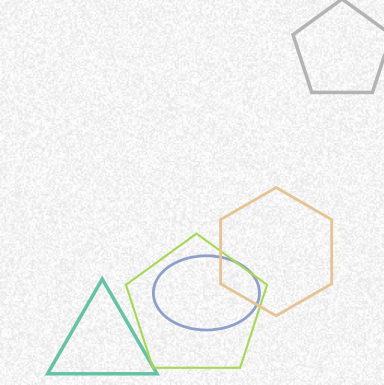[{"shape": "triangle", "thickness": 2.5, "radius": 0.82, "center": [0.266, 0.111]}, {"shape": "oval", "thickness": 2, "radius": 0.69, "center": [0.536, 0.239]}, {"shape": "pentagon", "thickness": 1.5, "radius": 0.96, "center": [0.51, 0.201]}, {"shape": "hexagon", "thickness": 2, "radius": 0.83, "center": [0.717, 0.346]}, {"shape": "pentagon", "thickness": 2.5, "radius": 0.67, "center": [0.889, 0.868]}]